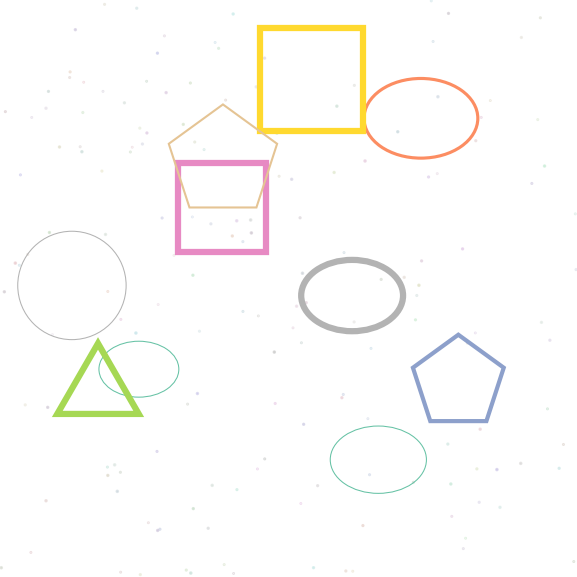[{"shape": "oval", "thickness": 0.5, "radius": 0.35, "center": [0.24, 0.36]}, {"shape": "oval", "thickness": 0.5, "radius": 0.42, "center": [0.655, 0.203]}, {"shape": "oval", "thickness": 1.5, "radius": 0.49, "center": [0.729, 0.794]}, {"shape": "pentagon", "thickness": 2, "radius": 0.41, "center": [0.794, 0.337]}, {"shape": "square", "thickness": 3, "radius": 0.38, "center": [0.384, 0.64]}, {"shape": "triangle", "thickness": 3, "radius": 0.41, "center": [0.17, 0.323]}, {"shape": "square", "thickness": 3, "radius": 0.45, "center": [0.539, 0.862]}, {"shape": "pentagon", "thickness": 1, "radius": 0.49, "center": [0.386, 0.72]}, {"shape": "circle", "thickness": 0.5, "radius": 0.47, "center": [0.125, 0.505]}, {"shape": "oval", "thickness": 3, "radius": 0.44, "center": [0.61, 0.487]}]